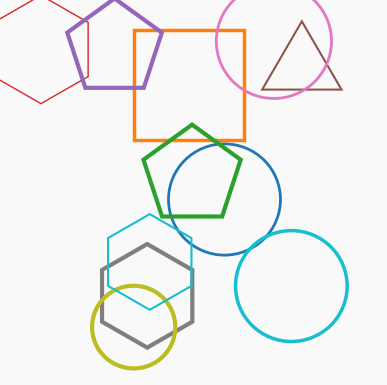[{"shape": "circle", "thickness": 2, "radius": 0.72, "center": [0.579, 0.482]}, {"shape": "square", "thickness": 2.5, "radius": 0.71, "center": [0.488, 0.779]}, {"shape": "pentagon", "thickness": 3, "radius": 0.66, "center": [0.496, 0.544]}, {"shape": "hexagon", "thickness": 1, "radius": 0.7, "center": [0.106, 0.871]}, {"shape": "pentagon", "thickness": 3, "radius": 0.64, "center": [0.296, 0.876]}, {"shape": "triangle", "thickness": 1.5, "radius": 0.59, "center": [0.779, 0.826]}, {"shape": "circle", "thickness": 2, "radius": 0.74, "center": [0.707, 0.893]}, {"shape": "hexagon", "thickness": 3, "radius": 0.67, "center": [0.38, 0.232]}, {"shape": "circle", "thickness": 3, "radius": 0.54, "center": [0.345, 0.15]}, {"shape": "hexagon", "thickness": 1.5, "radius": 0.62, "center": [0.386, 0.32]}, {"shape": "circle", "thickness": 2.5, "radius": 0.72, "center": [0.752, 0.257]}]